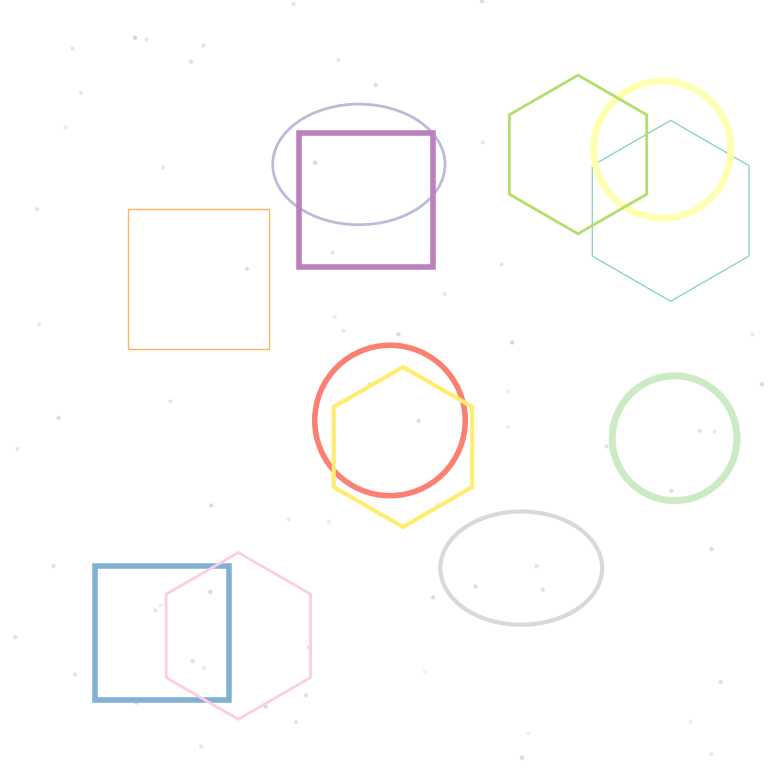[{"shape": "hexagon", "thickness": 0.5, "radius": 0.59, "center": [0.871, 0.726]}, {"shape": "circle", "thickness": 2.5, "radius": 0.45, "center": [0.86, 0.806]}, {"shape": "oval", "thickness": 1, "radius": 0.56, "center": [0.466, 0.786]}, {"shape": "circle", "thickness": 2, "radius": 0.49, "center": [0.506, 0.454]}, {"shape": "square", "thickness": 2, "radius": 0.44, "center": [0.21, 0.178]}, {"shape": "square", "thickness": 0.5, "radius": 0.46, "center": [0.258, 0.638]}, {"shape": "hexagon", "thickness": 1, "radius": 0.52, "center": [0.751, 0.799]}, {"shape": "hexagon", "thickness": 1, "radius": 0.54, "center": [0.31, 0.174]}, {"shape": "oval", "thickness": 1.5, "radius": 0.53, "center": [0.677, 0.262]}, {"shape": "square", "thickness": 2, "radius": 0.44, "center": [0.475, 0.741]}, {"shape": "circle", "thickness": 2.5, "radius": 0.41, "center": [0.876, 0.431]}, {"shape": "hexagon", "thickness": 1.5, "radius": 0.52, "center": [0.523, 0.42]}]